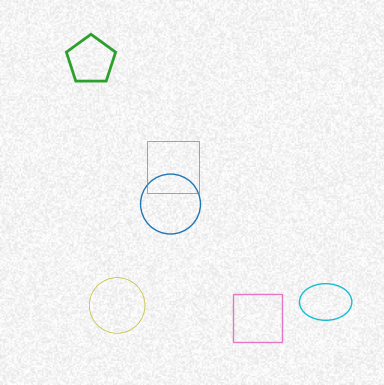[{"shape": "circle", "thickness": 1, "radius": 0.39, "center": [0.443, 0.47]}, {"shape": "pentagon", "thickness": 2, "radius": 0.34, "center": [0.236, 0.844]}, {"shape": "square", "thickness": 0.5, "radius": 0.34, "center": [0.449, 0.566]}, {"shape": "square", "thickness": 1, "radius": 0.31, "center": [0.669, 0.174]}, {"shape": "circle", "thickness": 0.5, "radius": 0.36, "center": [0.304, 0.207]}, {"shape": "oval", "thickness": 1, "radius": 0.34, "center": [0.846, 0.216]}]